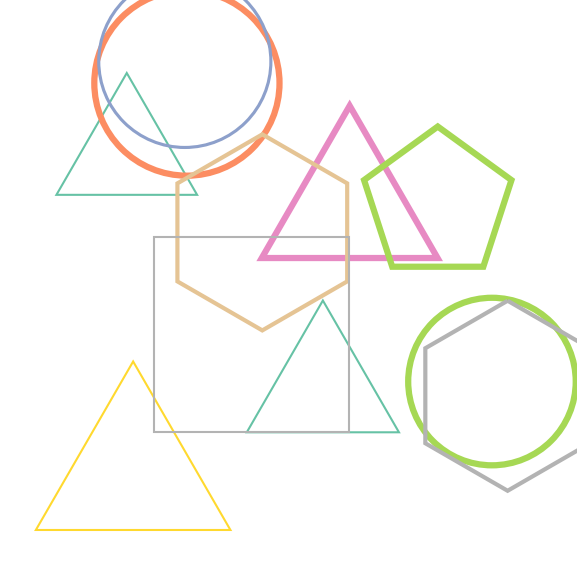[{"shape": "triangle", "thickness": 1, "radius": 0.7, "center": [0.22, 0.732]}, {"shape": "triangle", "thickness": 1, "radius": 0.76, "center": [0.559, 0.327]}, {"shape": "circle", "thickness": 3, "radius": 0.8, "center": [0.324, 0.855]}, {"shape": "circle", "thickness": 1.5, "radius": 0.75, "center": [0.32, 0.893]}, {"shape": "triangle", "thickness": 3, "radius": 0.88, "center": [0.605, 0.64]}, {"shape": "pentagon", "thickness": 3, "radius": 0.67, "center": [0.758, 0.646]}, {"shape": "circle", "thickness": 3, "radius": 0.73, "center": [0.852, 0.338]}, {"shape": "triangle", "thickness": 1, "radius": 0.97, "center": [0.231, 0.179]}, {"shape": "hexagon", "thickness": 2, "radius": 0.85, "center": [0.454, 0.597]}, {"shape": "hexagon", "thickness": 2, "radius": 0.82, "center": [0.879, 0.314]}, {"shape": "square", "thickness": 1, "radius": 0.84, "center": [0.436, 0.42]}]